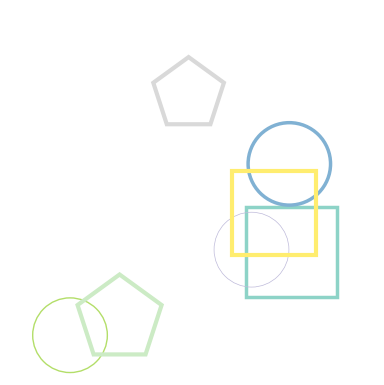[{"shape": "square", "thickness": 2.5, "radius": 0.59, "center": [0.757, 0.346]}, {"shape": "circle", "thickness": 0.5, "radius": 0.49, "center": [0.653, 0.352]}, {"shape": "circle", "thickness": 2.5, "radius": 0.54, "center": [0.751, 0.574]}, {"shape": "circle", "thickness": 1, "radius": 0.48, "center": [0.182, 0.129]}, {"shape": "pentagon", "thickness": 3, "radius": 0.48, "center": [0.49, 0.755]}, {"shape": "pentagon", "thickness": 3, "radius": 0.57, "center": [0.311, 0.172]}, {"shape": "square", "thickness": 3, "radius": 0.55, "center": [0.712, 0.448]}]